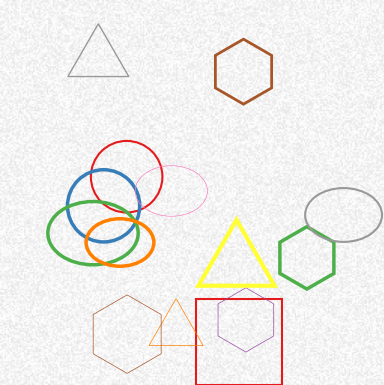[{"shape": "square", "thickness": 1.5, "radius": 0.56, "center": [0.621, 0.111]}, {"shape": "circle", "thickness": 1.5, "radius": 0.46, "center": [0.329, 0.541]}, {"shape": "circle", "thickness": 2.5, "radius": 0.47, "center": [0.269, 0.465]}, {"shape": "hexagon", "thickness": 2.5, "radius": 0.4, "center": [0.797, 0.33]}, {"shape": "oval", "thickness": 2.5, "radius": 0.59, "center": [0.242, 0.394]}, {"shape": "hexagon", "thickness": 0.5, "radius": 0.42, "center": [0.639, 0.169]}, {"shape": "triangle", "thickness": 0.5, "radius": 0.41, "center": [0.457, 0.143]}, {"shape": "oval", "thickness": 2.5, "radius": 0.44, "center": [0.312, 0.37]}, {"shape": "triangle", "thickness": 3, "radius": 0.57, "center": [0.614, 0.315]}, {"shape": "hexagon", "thickness": 0.5, "radius": 0.51, "center": [0.33, 0.132]}, {"shape": "hexagon", "thickness": 2, "radius": 0.42, "center": [0.632, 0.814]}, {"shape": "oval", "thickness": 0.5, "radius": 0.47, "center": [0.445, 0.504]}, {"shape": "oval", "thickness": 1.5, "radius": 0.5, "center": [0.892, 0.442]}, {"shape": "triangle", "thickness": 1, "radius": 0.46, "center": [0.255, 0.847]}]